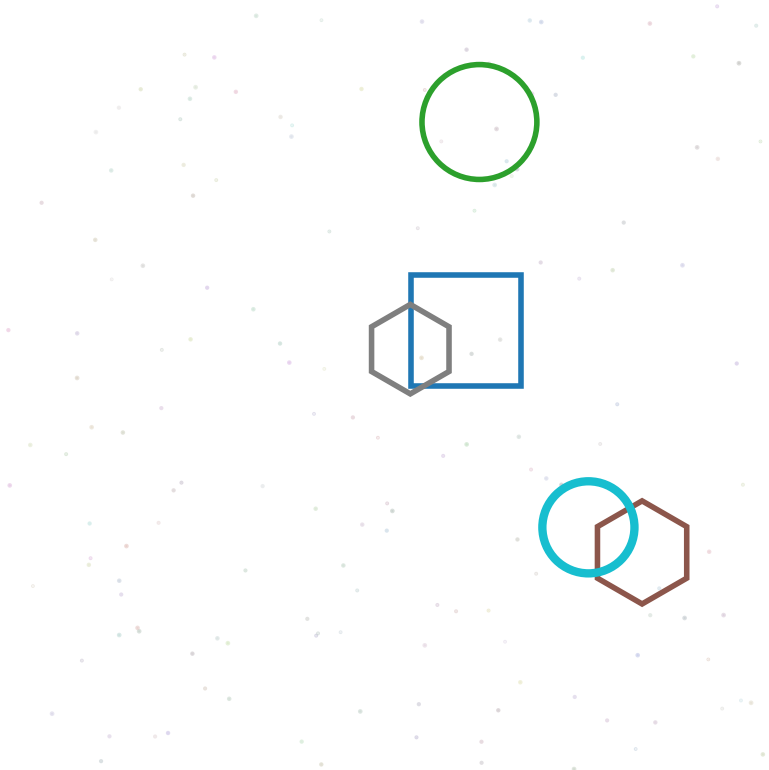[{"shape": "square", "thickness": 2, "radius": 0.36, "center": [0.605, 0.571]}, {"shape": "circle", "thickness": 2, "radius": 0.37, "center": [0.623, 0.842]}, {"shape": "hexagon", "thickness": 2, "radius": 0.33, "center": [0.834, 0.283]}, {"shape": "hexagon", "thickness": 2, "radius": 0.29, "center": [0.533, 0.547]}, {"shape": "circle", "thickness": 3, "radius": 0.3, "center": [0.764, 0.315]}]